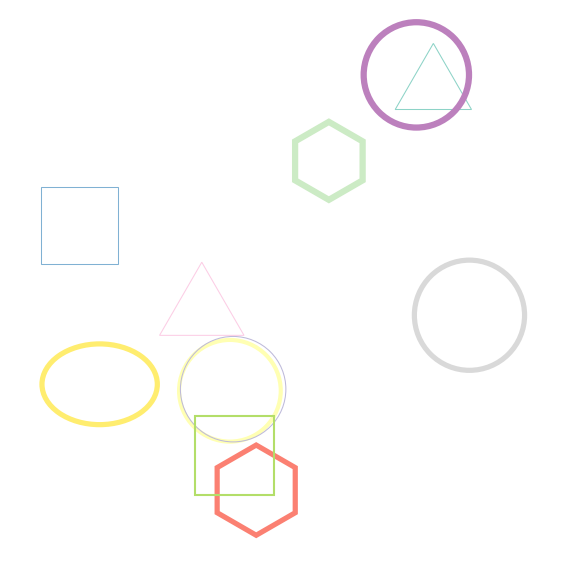[{"shape": "triangle", "thickness": 0.5, "radius": 0.38, "center": [0.75, 0.848]}, {"shape": "circle", "thickness": 2, "radius": 0.44, "center": [0.398, 0.322]}, {"shape": "circle", "thickness": 0.5, "radius": 0.46, "center": [0.404, 0.325]}, {"shape": "hexagon", "thickness": 2.5, "radius": 0.39, "center": [0.444, 0.15]}, {"shape": "square", "thickness": 0.5, "radius": 0.33, "center": [0.138, 0.609]}, {"shape": "square", "thickness": 1, "radius": 0.34, "center": [0.406, 0.211]}, {"shape": "triangle", "thickness": 0.5, "radius": 0.42, "center": [0.349, 0.461]}, {"shape": "circle", "thickness": 2.5, "radius": 0.48, "center": [0.813, 0.453]}, {"shape": "circle", "thickness": 3, "radius": 0.46, "center": [0.721, 0.869]}, {"shape": "hexagon", "thickness": 3, "radius": 0.34, "center": [0.569, 0.721]}, {"shape": "oval", "thickness": 2.5, "radius": 0.5, "center": [0.173, 0.334]}]